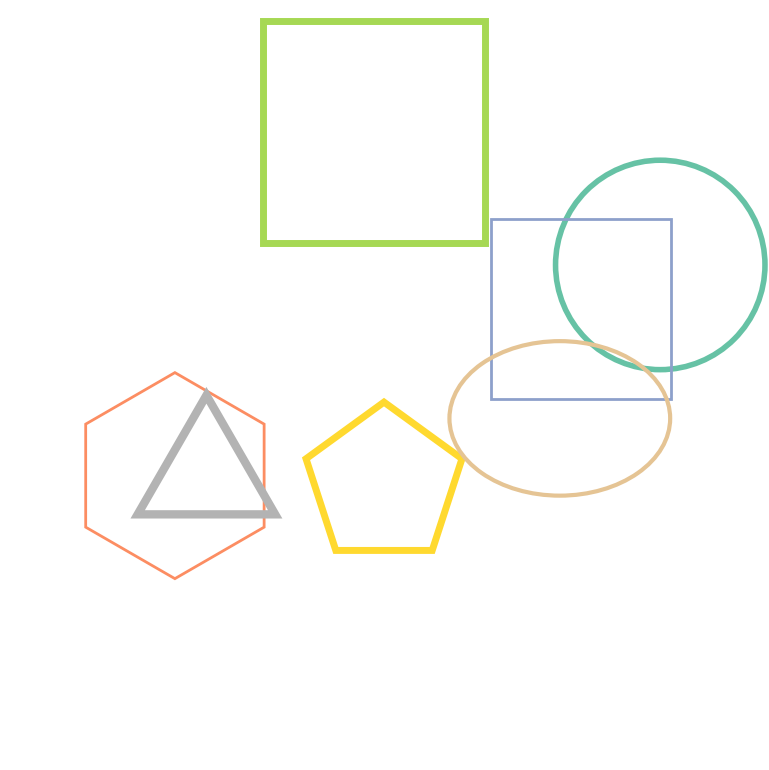[{"shape": "circle", "thickness": 2, "radius": 0.68, "center": [0.857, 0.656]}, {"shape": "hexagon", "thickness": 1, "radius": 0.67, "center": [0.227, 0.382]}, {"shape": "square", "thickness": 1, "radius": 0.59, "center": [0.755, 0.599]}, {"shape": "square", "thickness": 2.5, "radius": 0.72, "center": [0.486, 0.829]}, {"shape": "pentagon", "thickness": 2.5, "radius": 0.53, "center": [0.499, 0.371]}, {"shape": "oval", "thickness": 1.5, "radius": 0.72, "center": [0.727, 0.457]}, {"shape": "triangle", "thickness": 3, "radius": 0.52, "center": [0.268, 0.384]}]